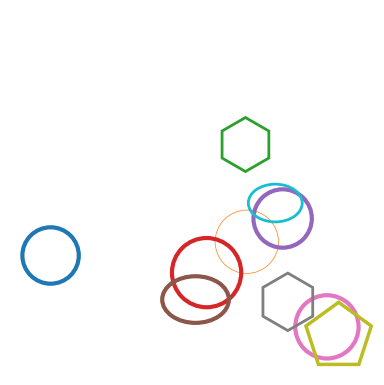[{"shape": "circle", "thickness": 3, "radius": 0.37, "center": [0.131, 0.336]}, {"shape": "circle", "thickness": 0.5, "radius": 0.41, "center": [0.641, 0.372]}, {"shape": "hexagon", "thickness": 2, "radius": 0.35, "center": [0.638, 0.625]}, {"shape": "circle", "thickness": 3, "radius": 0.45, "center": [0.537, 0.292]}, {"shape": "circle", "thickness": 3, "radius": 0.38, "center": [0.734, 0.432]}, {"shape": "oval", "thickness": 3, "radius": 0.43, "center": [0.508, 0.222]}, {"shape": "circle", "thickness": 3, "radius": 0.41, "center": [0.849, 0.151]}, {"shape": "hexagon", "thickness": 2, "radius": 0.37, "center": [0.748, 0.216]}, {"shape": "pentagon", "thickness": 2.5, "radius": 0.45, "center": [0.88, 0.126]}, {"shape": "oval", "thickness": 2, "radius": 0.35, "center": [0.715, 0.473]}]